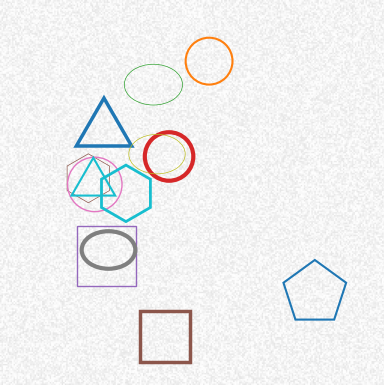[{"shape": "pentagon", "thickness": 1.5, "radius": 0.43, "center": [0.818, 0.239]}, {"shape": "triangle", "thickness": 2.5, "radius": 0.41, "center": [0.27, 0.662]}, {"shape": "circle", "thickness": 1.5, "radius": 0.3, "center": [0.543, 0.841]}, {"shape": "oval", "thickness": 0.5, "radius": 0.38, "center": [0.398, 0.78]}, {"shape": "circle", "thickness": 3, "radius": 0.31, "center": [0.439, 0.594]}, {"shape": "square", "thickness": 1, "radius": 0.39, "center": [0.276, 0.336]}, {"shape": "square", "thickness": 2.5, "radius": 0.33, "center": [0.428, 0.126]}, {"shape": "hexagon", "thickness": 0.5, "radius": 0.32, "center": [0.229, 0.537]}, {"shape": "circle", "thickness": 1, "radius": 0.35, "center": [0.246, 0.521]}, {"shape": "oval", "thickness": 3, "radius": 0.35, "center": [0.282, 0.351]}, {"shape": "oval", "thickness": 0.5, "radius": 0.37, "center": [0.408, 0.6]}, {"shape": "hexagon", "thickness": 2, "radius": 0.37, "center": [0.327, 0.498]}, {"shape": "triangle", "thickness": 1.5, "radius": 0.33, "center": [0.242, 0.525]}]